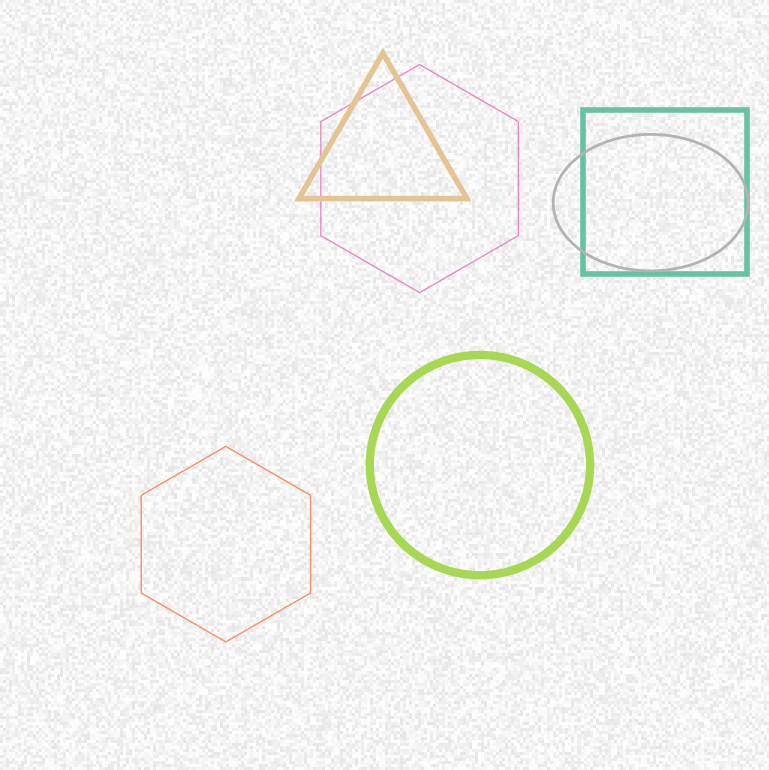[{"shape": "square", "thickness": 2, "radius": 0.53, "center": [0.864, 0.751]}, {"shape": "hexagon", "thickness": 0.5, "radius": 0.63, "center": [0.293, 0.293]}, {"shape": "hexagon", "thickness": 0.5, "radius": 0.74, "center": [0.545, 0.768]}, {"shape": "circle", "thickness": 3, "radius": 0.72, "center": [0.623, 0.396]}, {"shape": "triangle", "thickness": 2, "radius": 0.63, "center": [0.497, 0.805]}, {"shape": "oval", "thickness": 1, "radius": 0.63, "center": [0.845, 0.737]}]